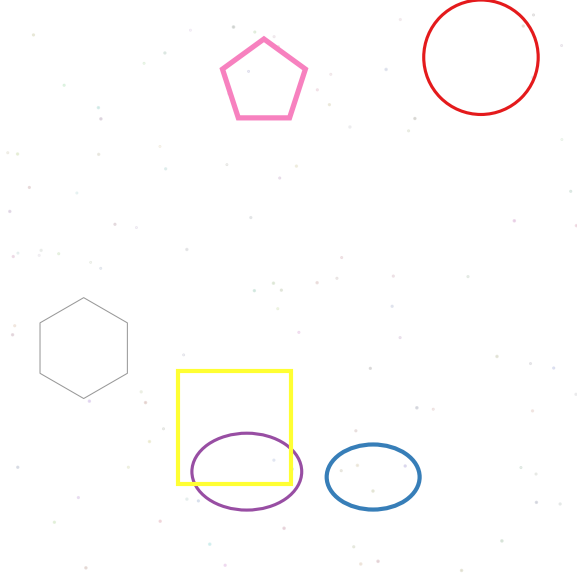[{"shape": "circle", "thickness": 1.5, "radius": 0.5, "center": [0.833, 0.9]}, {"shape": "oval", "thickness": 2, "radius": 0.4, "center": [0.646, 0.173]}, {"shape": "oval", "thickness": 1.5, "radius": 0.48, "center": [0.427, 0.182]}, {"shape": "square", "thickness": 2, "radius": 0.49, "center": [0.406, 0.258]}, {"shape": "pentagon", "thickness": 2.5, "radius": 0.38, "center": [0.457, 0.856]}, {"shape": "hexagon", "thickness": 0.5, "radius": 0.44, "center": [0.145, 0.396]}]